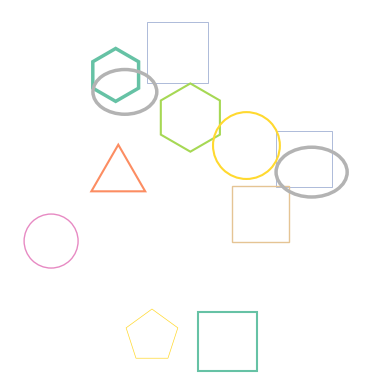[{"shape": "square", "thickness": 1.5, "radius": 0.39, "center": [0.591, 0.113]}, {"shape": "hexagon", "thickness": 2.5, "radius": 0.34, "center": [0.3, 0.805]}, {"shape": "triangle", "thickness": 1.5, "radius": 0.4, "center": [0.307, 0.543]}, {"shape": "square", "thickness": 0.5, "radius": 0.4, "center": [0.461, 0.864]}, {"shape": "square", "thickness": 0.5, "radius": 0.37, "center": [0.79, 0.587]}, {"shape": "circle", "thickness": 1, "radius": 0.35, "center": [0.133, 0.374]}, {"shape": "hexagon", "thickness": 1.5, "radius": 0.44, "center": [0.494, 0.695]}, {"shape": "circle", "thickness": 1.5, "radius": 0.43, "center": [0.64, 0.622]}, {"shape": "pentagon", "thickness": 0.5, "radius": 0.35, "center": [0.395, 0.127]}, {"shape": "square", "thickness": 1, "radius": 0.37, "center": [0.677, 0.445]}, {"shape": "oval", "thickness": 2.5, "radius": 0.41, "center": [0.324, 0.761]}, {"shape": "oval", "thickness": 2.5, "radius": 0.46, "center": [0.809, 0.553]}]